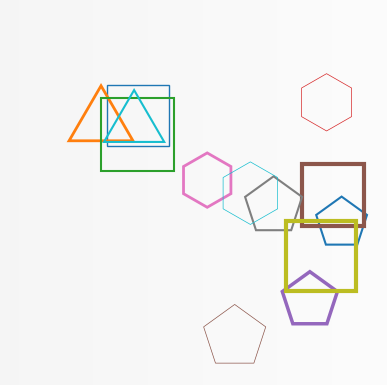[{"shape": "square", "thickness": 1, "radius": 0.4, "center": [0.356, 0.7]}, {"shape": "pentagon", "thickness": 1.5, "radius": 0.34, "center": [0.882, 0.42]}, {"shape": "triangle", "thickness": 2, "radius": 0.48, "center": [0.261, 0.682]}, {"shape": "square", "thickness": 1.5, "radius": 0.47, "center": [0.354, 0.651]}, {"shape": "hexagon", "thickness": 0.5, "radius": 0.37, "center": [0.843, 0.734]}, {"shape": "pentagon", "thickness": 2.5, "radius": 0.37, "center": [0.8, 0.22]}, {"shape": "square", "thickness": 3, "radius": 0.4, "center": [0.86, 0.494]}, {"shape": "pentagon", "thickness": 0.5, "radius": 0.42, "center": [0.606, 0.125]}, {"shape": "hexagon", "thickness": 2, "radius": 0.35, "center": [0.535, 0.532]}, {"shape": "pentagon", "thickness": 1.5, "radius": 0.39, "center": [0.706, 0.465]}, {"shape": "square", "thickness": 3, "radius": 0.45, "center": [0.829, 0.335]}, {"shape": "hexagon", "thickness": 0.5, "radius": 0.41, "center": [0.646, 0.498]}, {"shape": "triangle", "thickness": 1.5, "radius": 0.45, "center": [0.346, 0.676]}]